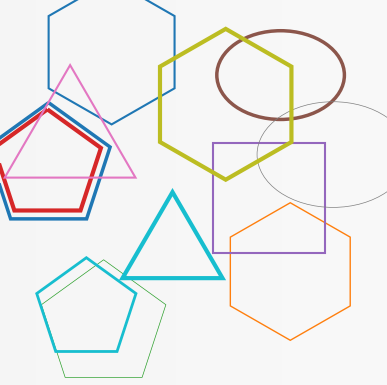[{"shape": "pentagon", "thickness": 2.5, "radius": 0.83, "center": [0.125, 0.566]}, {"shape": "hexagon", "thickness": 1.5, "radius": 0.94, "center": [0.288, 0.864]}, {"shape": "hexagon", "thickness": 1, "radius": 0.89, "center": [0.749, 0.295]}, {"shape": "pentagon", "thickness": 0.5, "radius": 0.84, "center": [0.267, 0.156]}, {"shape": "pentagon", "thickness": 3, "radius": 0.73, "center": [0.122, 0.571]}, {"shape": "square", "thickness": 1.5, "radius": 0.72, "center": [0.694, 0.486]}, {"shape": "oval", "thickness": 2.5, "radius": 0.82, "center": [0.724, 0.805]}, {"shape": "triangle", "thickness": 1.5, "radius": 0.97, "center": [0.181, 0.636]}, {"shape": "oval", "thickness": 0.5, "radius": 0.98, "center": [0.859, 0.599]}, {"shape": "hexagon", "thickness": 3, "radius": 0.98, "center": [0.582, 0.729]}, {"shape": "triangle", "thickness": 3, "radius": 0.74, "center": [0.445, 0.352]}, {"shape": "pentagon", "thickness": 2, "radius": 0.67, "center": [0.223, 0.196]}]